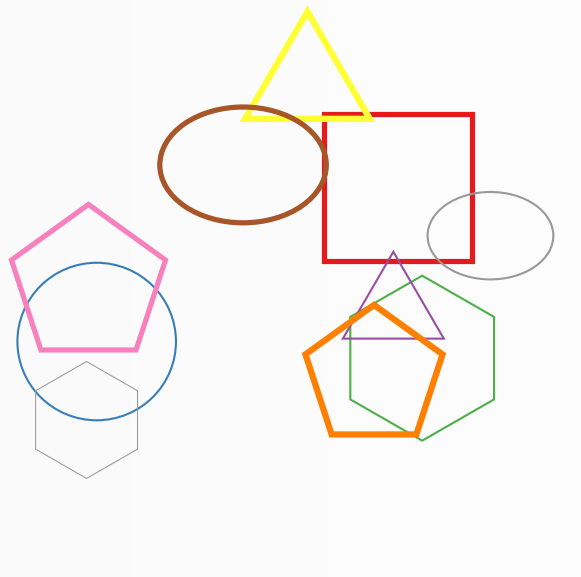[{"shape": "square", "thickness": 2.5, "radius": 0.64, "center": [0.685, 0.675]}, {"shape": "circle", "thickness": 1, "radius": 0.68, "center": [0.166, 0.408]}, {"shape": "hexagon", "thickness": 1, "radius": 0.71, "center": [0.726, 0.379]}, {"shape": "triangle", "thickness": 1, "radius": 0.5, "center": [0.677, 0.463]}, {"shape": "pentagon", "thickness": 3, "radius": 0.62, "center": [0.643, 0.347]}, {"shape": "triangle", "thickness": 3, "radius": 0.62, "center": [0.529, 0.855]}, {"shape": "oval", "thickness": 2.5, "radius": 0.72, "center": [0.418, 0.714]}, {"shape": "pentagon", "thickness": 2.5, "radius": 0.7, "center": [0.152, 0.506]}, {"shape": "oval", "thickness": 1, "radius": 0.54, "center": [0.844, 0.591]}, {"shape": "hexagon", "thickness": 0.5, "radius": 0.51, "center": [0.149, 0.272]}]